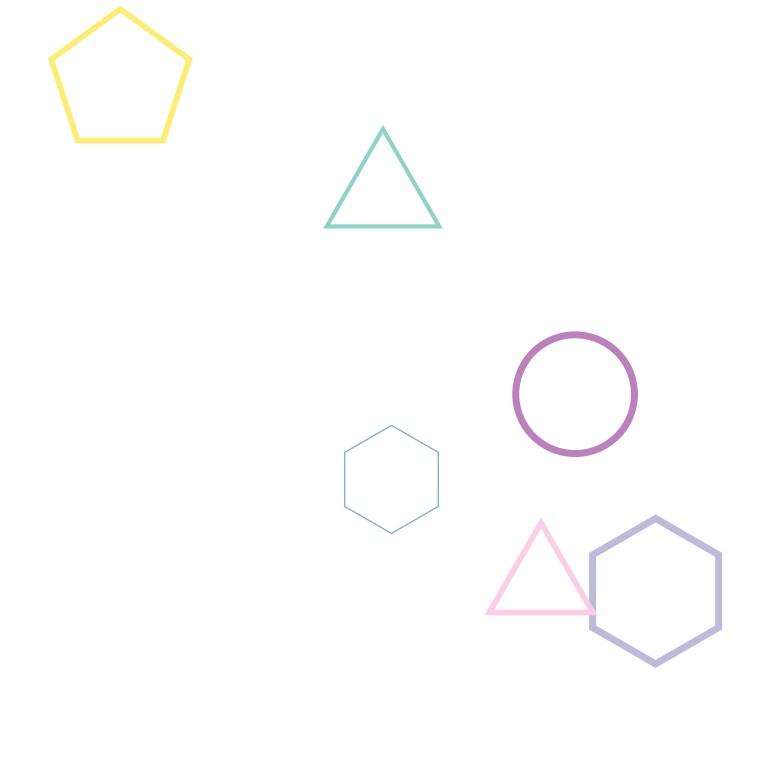[{"shape": "triangle", "thickness": 1.5, "radius": 0.42, "center": [0.497, 0.748]}, {"shape": "hexagon", "thickness": 2.5, "radius": 0.47, "center": [0.851, 0.232]}, {"shape": "hexagon", "thickness": 0.5, "radius": 0.35, "center": [0.508, 0.377]}, {"shape": "triangle", "thickness": 2, "radius": 0.39, "center": [0.703, 0.243]}, {"shape": "circle", "thickness": 2.5, "radius": 0.39, "center": [0.747, 0.488]}, {"shape": "pentagon", "thickness": 2, "radius": 0.47, "center": [0.156, 0.894]}]